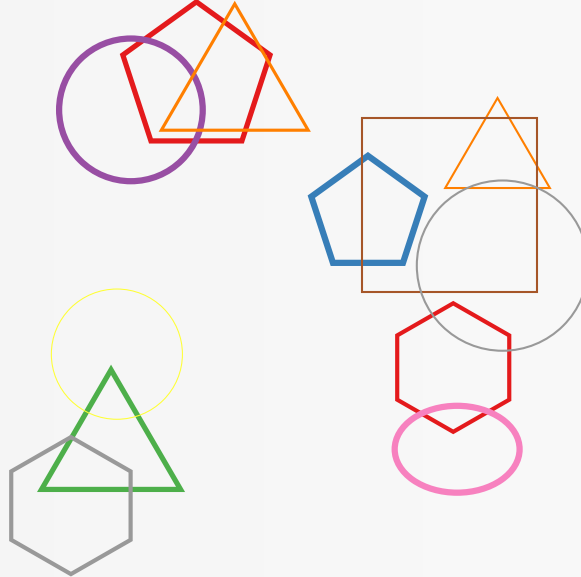[{"shape": "hexagon", "thickness": 2, "radius": 0.56, "center": [0.78, 0.363]}, {"shape": "pentagon", "thickness": 2.5, "radius": 0.67, "center": [0.338, 0.863]}, {"shape": "pentagon", "thickness": 3, "radius": 0.51, "center": [0.633, 0.627]}, {"shape": "triangle", "thickness": 2.5, "radius": 0.69, "center": [0.191, 0.221]}, {"shape": "circle", "thickness": 3, "radius": 0.62, "center": [0.225, 0.809]}, {"shape": "triangle", "thickness": 1.5, "radius": 0.73, "center": [0.404, 0.847]}, {"shape": "triangle", "thickness": 1, "radius": 0.52, "center": [0.856, 0.726]}, {"shape": "circle", "thickness": 0.5, "radius": 0.56, "center": [0.201, 0.386]}, {"shape": "square", "thickness": 1, "radius": 0.75, "center": [0.773, 0.644]}, {"shape": "oval", "thickness": 3, "radius": 0.54, "center": [0.786, 0.221]}, {"shape": "circle", "thickness": 1, "radius": 0.74, "center": [0.865, 0.539]}, {"shape": "hexagon", "thickness": 2, "radius": 0.59, "center": [0.122, 0.124]}]